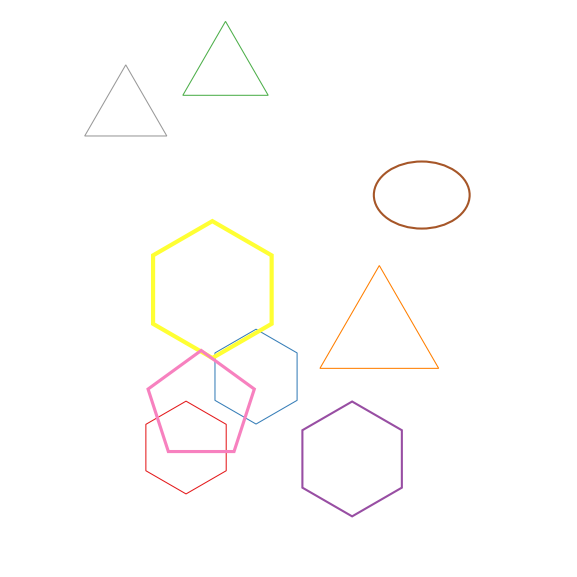[{"shape": "hexagon", "thickness": 0.5, "radius": 0.4, "center": [0.322, 0.224]}, {"shape": "hexagon", "thickness": 0.5, "radius": 0.41, "center": [0.443, 0.347]}, {"shape": "triangle", "thickness": 0.5, "radius": 0.43, "center": [0.39, 0.877]}, {"shape": "hexagon", "thickness": 1, "radius": 0.5, "center": [0.61, 0.204]}, {"shape": "triangle", "thickness": 0.5, "radius": 0.59, "center": [0.657, 0.421]}, {"shape": "hexagon", "thickness": 2, "radius": 0.59, "center": [0.368, 0.498]}, {"shape": "oval", "thickness": 1, "radius": 0.41, "center": [0.73, 0.661]}, {"shape": "pentagon", "thickness": 1.5, "radius": 0.48, "center": [0.348, 0.296]}, {"shape": "triangle", "thickness": 0.5, "radius": 0.41, "center": [0.218, 0.805]}]